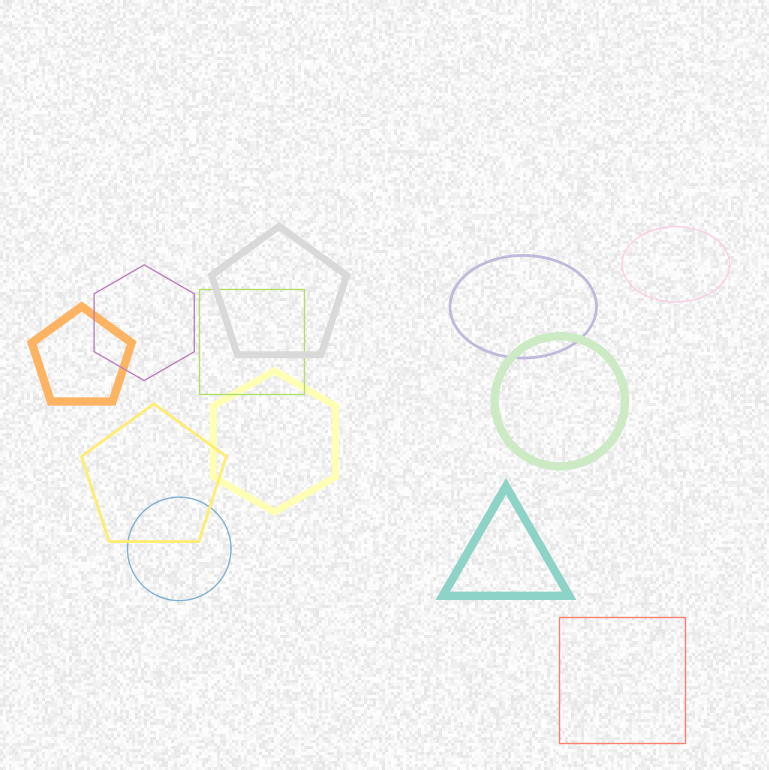[{"shape": "triangle", "thickness": 3, "radius": 0.47, "center": [0.657, 0.274]}, {"shape": "hexagon", "thickness": 2.5, "radius": 0.46, "center": [0.356, 0.427]}, {"shape": "oval", "thickness": 1, "radius": 0.48, "center": [0.68, 0.602]}, {"shape": "square", "thickness": 0.5, "radius": 0.41, "center": [0.808, 0.117]}, {"shape": "circle", "thickness": 0.5, "radius": 0.34, "center": [0.233, 0.287]}, {"shape": "pentagon", "thickness": 3, "radius": 0.34, "center": [0.106, 0.534]}, {"shape": "square", "thickness": 0.5, "radius": 0.34, "center": [0.327, 0.557]}, {"shape": "oval", "thickness": 0.5, "radius": 0.35, "center": [0.878, 0.657]}, {"shape": "pentagon", "thickness": 2.5, "radius": 0.46, "center": [0.363, 0.614]}, {"shape": "hexagon", "thickness": 0.5, "radius": 0.38, "center": [0.187, 0.581]}, {"shape": "circle", "thickness": 3, "radius": 0.42, "center": [0.727, 0.479]}, {"shape": "pentagon", "thickness": 1, "radius": 0.49, "center": [0.2, 0.377]}]